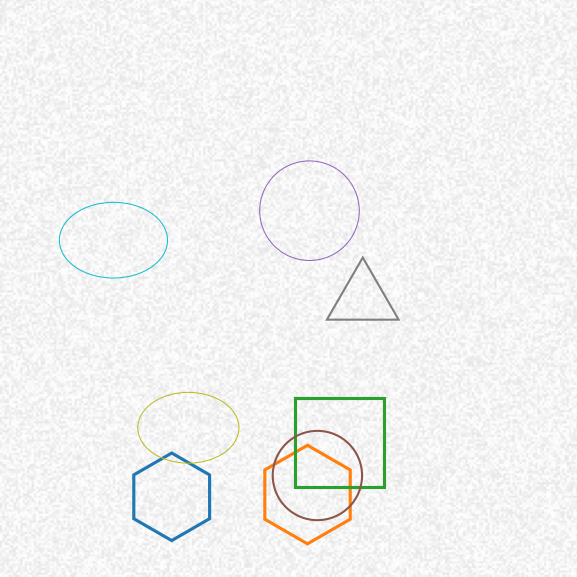[{"shape": "hexagon", "thickness": 1.5, "radius": 0.38, "center": [0.297, 0.139]}, {"shape": "hexagon", "thickness": 1.5, "radius": 0.43, "center": [0.532, 0.143]}, {"shape": "square", "thickness": 1.5, "radius": 0.39, "center": [0.588, 0.233]}, {"shape": "circle", "thickness": 0.5, "radius": 0.43, "center": [0.536, 0.634]}, {"shape": "circle", "thickness": 1, "radius": 0.39, "center": [0.55, 0.176]}, {"shape": "triangle", "thickness": 1, "radius": 0.36, "center": [0.628, 0.481]}, {"shape": "oval", "thickness": 0.5, "radius": 0.44, "center": [0.326, 0.258]}, {"shape": "oval", "thickness": 0.5, "radius": 0.47, "center": [0.196, 0.583]}]